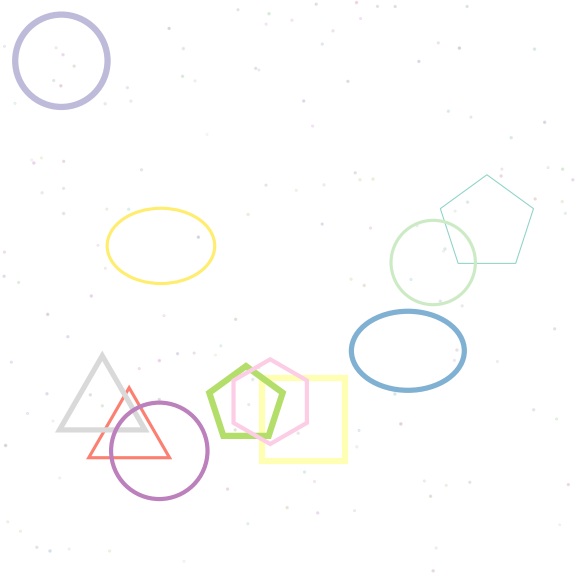[{"shape": "pentagon", "thickness": 0.5, "radius": 0.42, "center": [0.843, 0.612]}, {"shape": "square", "thickness": 3, "radius": 0.36, "center": [0.526, 0.273]}, {"shape": "circle", "thickness": 3, "radius": 0.4, "center": [0.106, 0.894]}, {"shape": "triangle", "thickness": 1.5, "radius": 0.4, "center": [0.224, 0.247]}, {"shape": "oval", "thickness": 2.5, "radius": 0.49, "center": [0.706, 0.392]}, {"shape": "pentagon", "thickness": 3, "radius": 0.33, "center": [0.426, 0.298]}, {"shape": "hexagon", "thickness": 2, "radius": 0.37, "center": [0.468, 0.304]}, {"shape": "triangle", "thickness": 2.5, "radius": 0.43, "center": [0.177, 0.297]}, {"shape": "circle", "thickness": 2, "radius": 0.42, "center": [0.276, 0.218]}, {"shape": "circle", "thickness": 1.5, "radius": 0.37, "center": [0.75, 0.545]}, {"shape": "oval", "thickness": 1.5, "radius": 0.47, "center": [0.279, 0.573]}]